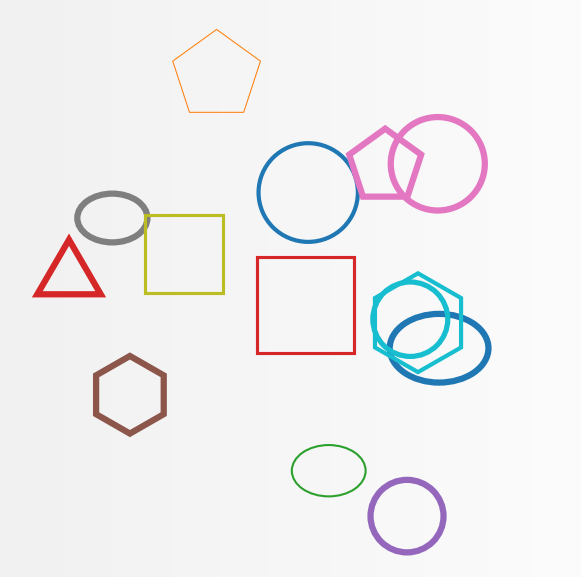[{"shape": "oval", "thickness": 3, "radius": 0.42, "center": [0.755, 0.396]}, {"shape": "circle", "thickness": 2, "radius": 0.43, "center": [0.53, 0.666]}, {"shape": "pentagon", "thickness": 0.5, "radius": 0.4, "center": [0.373, 0.869]}, {"shape": "oval", "thickness": 1, "radius": 0.32, "center": [0.566, 0.184]}, {"shape": "triangle", "thickness": 3, "radius": 0.31, "center": [0.119, 0.521]}, {"shape": "square", "thickness": 1.5, "radius": 0.42, "center": [0.526, 0.471]}, {"shape": "circle", "thickness": 3, "radius": 0.31, "center": [0.7, 0.105]}, {"shape": "hexagon", "thickness": 3, "radius": 0.34, "center": [0.224, 0.316]}, {"shape": "circle", "thickness": 3, "radius": 0.4, "center": [0.753, 0.716]}, {"shape": "pentagon", "thickness": 3, "radius": 0.33, "center": [0.663, 0.711]}, {"shape": "oval", "thickness": 3, "radius": 0.3, "center": [0.193, 0.622]}, {"shape": "square", "thickness": 1.5, "radius": 0.34, "center": [0.317, 0.559]}, {"shape": "circle", "thickness": 2.5, "radius": 0.32, "center": [0.706, 0.446]}, {"shape": "hexagon", "thickness": 2, "radius": 0.43, "center": [0.719, 0.44]}]